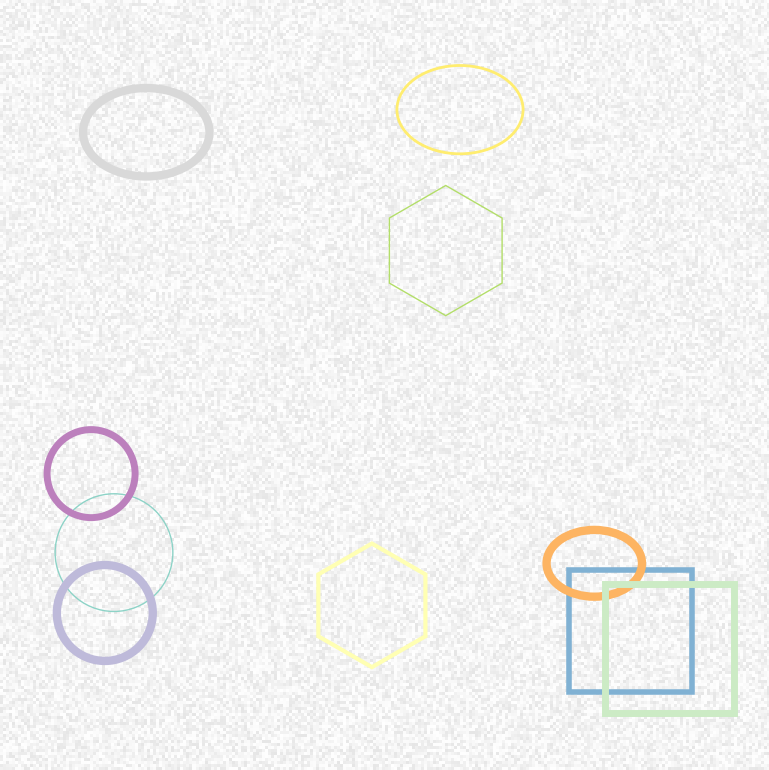[{"shape": "circle", "thickness": 0.5, "radius": 0.38, "center": [0.148, 0.282]}, {"shape": "hexagon", "thickness": 1.5, "radius": 0.4, "center": [0.483, 0.214]}, {"shape": "circle", "thickness": 3, "radius": 0.31, "center": [0.136, 0.204]}, {"shape": "square", "thickness": 2, "radius": 0.4, "center": [0.819, 0.181]}, {"shape": "oval", "thickness": 3, "radius": 0.31, "center": [0.772, 0.268]}, {"shape": "hexagon", "thickness": 0.5, "radius": 0.42, "center": [0.579, 0.675]}, {"shape": "oval", "thickness": 3, "radius": 0.41, "center": [0.19, 0.828]}, {"shape": "circle", "thickness": 2.5, "radius": 0.29, "center": [0.118, 0.385]}, {"shape": "square", "thickness": 2.5, "radius": 0.42, "center": [0.869, 0.158]}, {"shape": "oval", "thickness": 1, "radius": 0.41, "center": [0.597, 0.858]}]